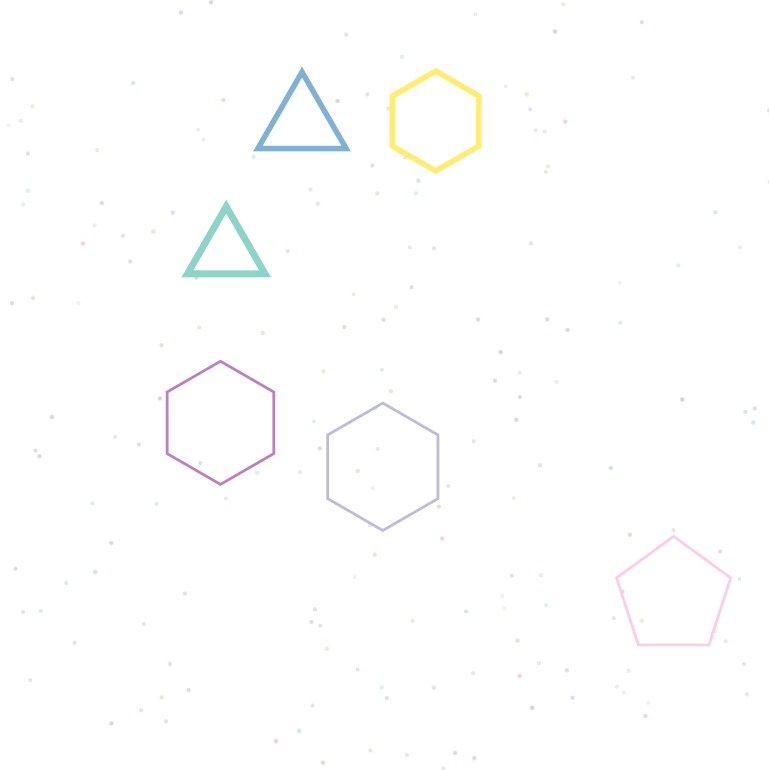[{"shape": "triangle", "thickness": 2.5, "radius": 0.29, "center": [0.294, 0.673]}, {"shape": "hexagon", "thickness": 1, "radius": 0.41, "center": [0.497, 0.394]}, {"shape": "triangle", "thickness": 2, "radius": 0.33, "center": [0.392, 0.84]}, {"shape": "pentagon", "thickness": 1, "radius": 0.39, "center": [0.875, 0.225]}, {"shape": "hexagon", "thickness": 1, "radius": 0.4, "center": [0.286, 0.451]}, {"shape": "hexagon", "thickness": 2, "radius": 0.32, "center": [0.566, 0.843]}]